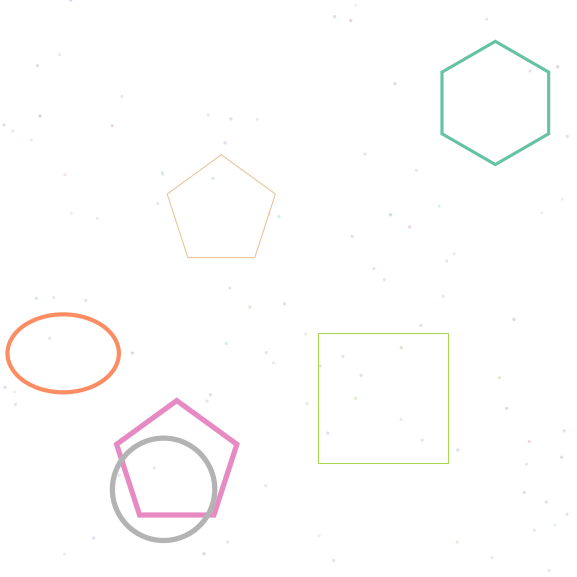[{"shape": "hexagon", "thickness": 1.5, "radius": 0.53, "center": [0.858, 0.821]}, {"shape": "oval", "thickness": 2, "radius": 0.48, "center": [0.109, 0.387]}, {"shape": "pentagon", "thickness": 2.5, "radius": 0.55, "center": [0.306, 0.196]}, {"shape": "square", "thickness": 0.5, "radius": 0.56, "center": [0.664, 0.31]}, {"shape": "pentagon", "thickness": 0.5, "radius": 0.49, "center": [0.383, 0.633]}, {"shape": "circle", "thickness": 2.5, "radius": 0.44, "center": [0.283, 0.152]}]